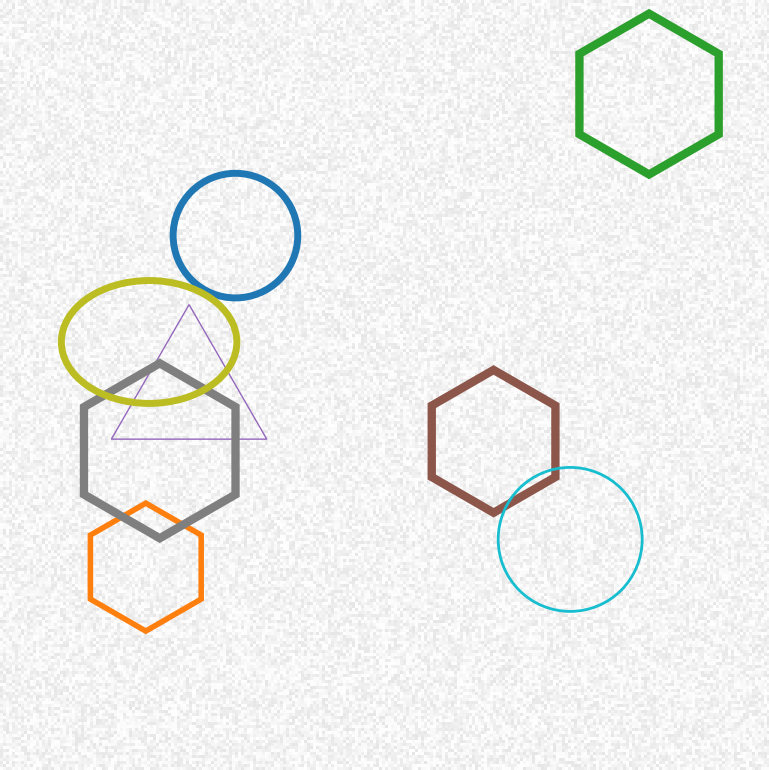[{"shape": "circle", "thickness": 2.5, "radius": 0.4, "center": [0.306, 0.694]}, {"shape": "hexagon", "thickness": 2, "radius": 0.42, "center": [0.189, 0.263]}, {"shape": "hexagon", "thickness": 3, "radius": 0.52, "center": [0.843, 0.878]}, {"shape": "triangle", "thickness": 0.5, "radius": 0.58, "center": [0.246, 0.488]}, {"shape": "hexagon", "thickness": 3, "radius": 0.46, "center": [0.641, 0.427]}, {"shape": "hexagon", "thickness": 3, "radius": 0.57, "center": [0.207, 0.415]}, {"shape": "oval", "thickness": 2.5, "radius": 0.57, "center": [0.194, 0.556]}, {"shape": "circle", "thickness": 1, "radius": 0.47, "center": [0.74, 0.299]}]